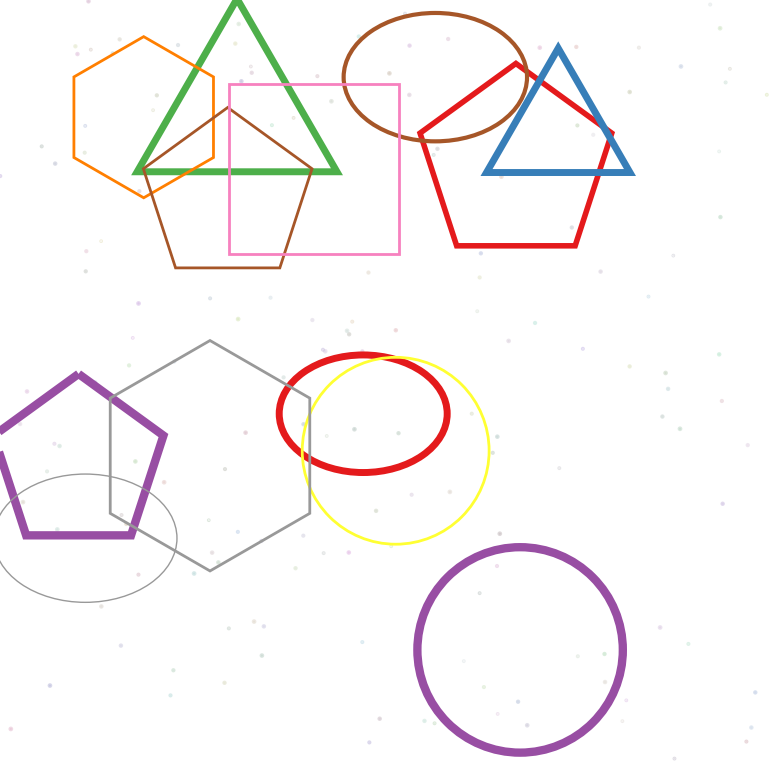[{"shape": "pentagon", "thickness": 2, "radius": 0.65, "center": [0.67, 0.787]}, {"shape": "oval", "thickness": 2.5, "radius": 0.55, "center": [0.472, 0.463]}, {"shape": "triangle", "thickness": 2.5, "radius": 0.54, "center": [0.725, 0.83]}, {"shape": "triangle", "thickness": 2.5, "radius": 0.75, "center": [0.308, 0.852]}, {"shape": "circle", "thickness": 3, "radius": 0.67, "center": [0.675, 0.156]}, {"shape": "pentagon", "thickness": 3, "radius": 0.58, "center": [0.102, 0.399]}, {"shape": "hexagon", "thickness": 1, "radius": 0.52, "center": [0.187, 0.848]}, {"shape": "circle", "thickness": 1, "radius": 0.61, "center": [0.514, 0.415]}, {"shape": "oval", "thickness": 1.5, "radius": 0.6, "center": [0.565, 0.9]}, {"shape": "pentagon", "thickness": 1, "radius": 0.58, "center": [0.296, 0.745]}, {"shape": "square", "thickness": 1, "radius": 0.55, "center": [0.408, 0.781]}, {"shape": "hexagon", "thickness": 1, "radius": 0.75, "center": [0.273, 0.408]}, {"shape": "oval", "thickness": 0.5, "radius": 0.59, "center": [0.111, 0.301]}]